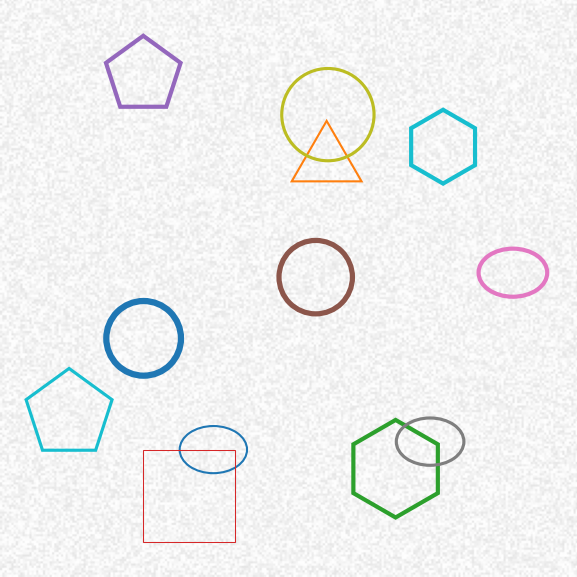[{"shape": "oval", "thickness": 1, "radius": 0.29, "center": [0.369, 0.221]}, {"shape": "circle", "thickness": 3, "radius": 0.32, "center": [0.249, 0.413]}, {"shape": "triangle", "thickness": 1, "radius": 0.35, "center": [0.566, 0.72]}, {"shape": "hexagon", "thickness": 2, "radius": 0.42, "center": [0.685, 0.188]}, {"shape": "square", "thickness": 0.5, "radius": 0.4, "center": [0.327, 0.141]}, {"shape": "pentagon", "thickness": 2, "radius": 0.34, "center": [0.248, 0.869]}, {"shape": "circle", "thickness": 2.5, "radius": 0.32, "center": [0.547, 0.519]}, {"shape": "oval", "thickness": 2, "radius": 0.3, "center": [0.888, 0.527]}, {"shape": "oval", "thickness": 1.5, "radius": 0.29, "center": [0.745, 0.234]}, {"shape": "circle", "thickness": 1.5, "radius": 0.4, "center": [0.568, 0.801]}, {"shape": "pentagon", "thickness": 1.5, "radius": 0.39, "center": [0.12, 0.283]}, {"shape": "hexagon", "thickness": 2, "radius": 0.32, "center": [0.767, 0.745]}]